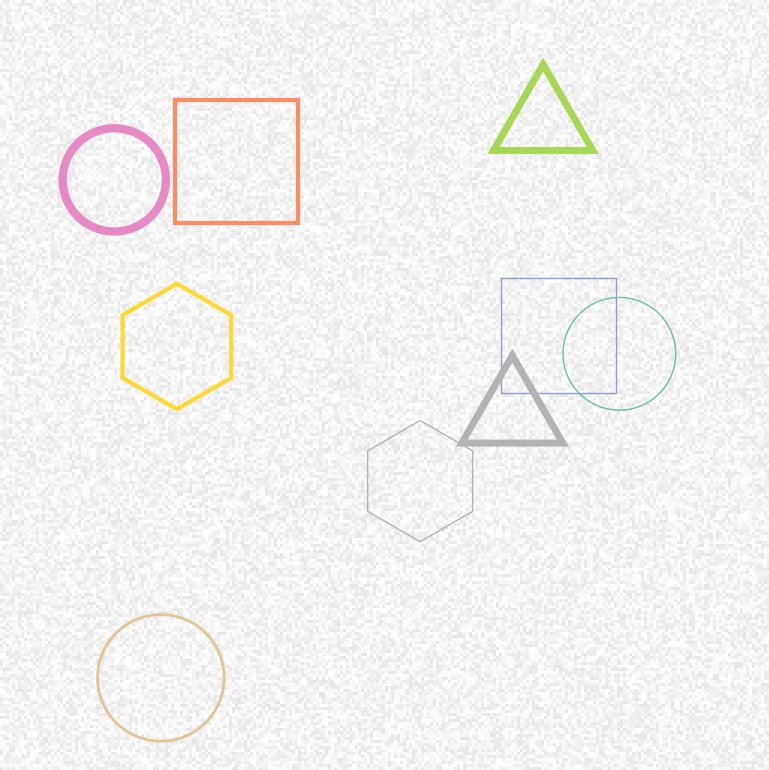[{"shape": "circle", "thickness": 0.5, "radius": 0.37, "center": [0.804, 0.541]}, {"shape": "square", "thickness": 1.5, "radius": 0.4, "center": [0.308, 0.79]}, {"shape": "square", "thickness": 0.5, "radius": 0.37, "center": [0.725, 0.564]}, {"shape": "circle", "thickness": 3, "radius": 0.34, "center": [0.148, 0.766]}, {"shape": "triangle", "thickness": 2.5, "radius": 0.37, "center": [0.705, 0.842]}, {"shape": "hexagon", "thickness": 1.5, "radius": 0.41, "center": [0.23, 0.55]}, {"shape": "circle", "thickness": 1, "radius": 0.41, "center": [0.209, 0.12]}, {"shape": "hexagon", "thickness": 0.5, "radius": 0.39, "center": [0.546, 0.375]}, {"shape": "triangle", "thickness": 2.5, "radius": 0.38, "center": [0.665, 0.462]}]